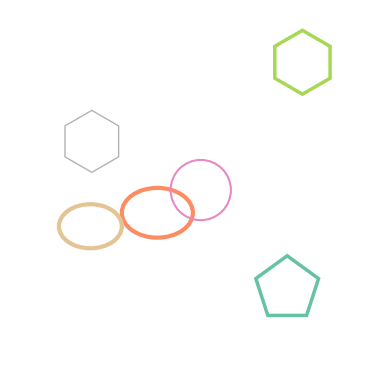[{"shape": "pentagon", "thickness": 2.5, "radius": 0.43, "center": [0.746, 0.25]}, {"shape": "oval", "thickness": 3, "radius": 0.46, "center": [0.409, 0.447]}, {"shape": "circle", "thickness": 1.5, "radius": 0.39, "center": [0.521, 0.506]}, {"shape": "hexagon", "thickness": 2.5, "radius": 0.41, "center": [0.786, 0.838]}, {"shape": "oval", "thickness": 3, "radius": 0.41, "center": [0.235, 0.412]}, {"shape": "hexagon", "thickness": 1, "radius": 0.4, "center": [0.238, 0.633]}]